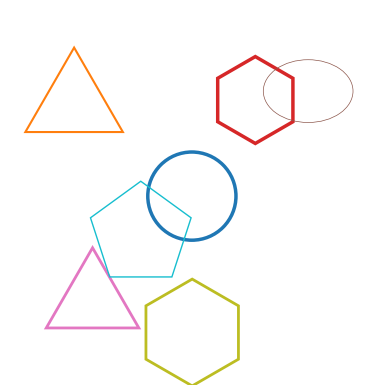[{"shape": "circle", "thickness": 2.5, "radius": 0.57, "center": [0.498, 0.491]}, {"shape": "triangle", "thickness": 1.5, "radius": 0.73, "center": [0.193, 0.73]}, {"shape": "hexagon", "thickness": 2.5, "radius": 0.56, "center": [0.663, 0.74]}, {"shape": "oval", "thickness": 0.5, "radius": 0.58, "center": [0.8, 0.763]}, {"shape": "triangle", "thickness": 2, "radius": 0.69, "center": [0.24, 0.218]}, {"shape": "hexagon", "thickness": 2, "radius": 0.69, "center": [0.499, 0.136]}, {"shape": "pentagon", "thickness": 1, "radius": 0.69, "center": [0.366, 0.392]}]